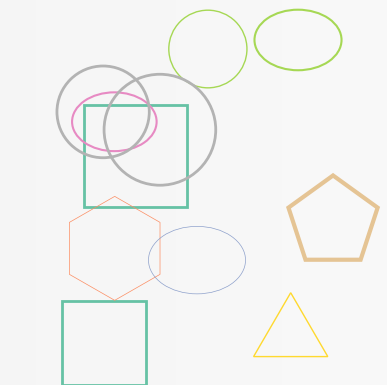[{"shape": "square", "thickness": 2, "radius": 0.54, "center": [0.267, 0.109]}, {"shape": "square", "thickness": 2, "radius": 0.67, "center": [0.35, 0.595]}, {"shape": "hexagon", "thickness": 0.5, "radius": 0.68, "center": [0.296, 0.355]}, {"shape": "oval", "thickness": 0.5, "radius": 0.63, "center": [0.508, 0.324]}, {"shape": "oval", "thickness": 1.5, "radius": 0.55, "center": [0.295, 0.684]}, {"shape": "circle", "thickness": 1, "radius": 0.5, "center": [0.536, 0.873]}, {"shape": "oval", "thickness": 1.5, "radius": 0.56, "center": [0.769, 0.896]}, {"shape": "triangle", "thickness": 1, "radius": 0.55, "center": [0.75, 0.129]}, {"shape": "pentagon", "thickness": 3, "radius": 0.6, "center": [0.859, 0.423]}, {"shape": "circle", "thickness": 2, "radius": 0.6, "center": [0.266, 0.709]}, {"shape": "circle", "thickness": 2, "radius": 0.72, "center": [0.413, 0.663]}]